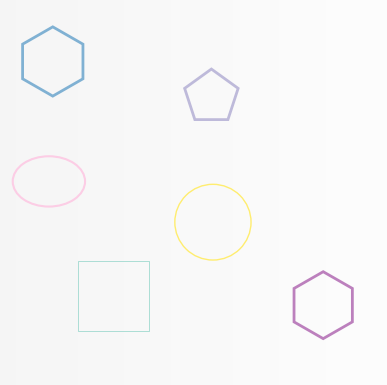[{"shape": "square", "thickness": 0.5, "radius": 0.46, "center": [0.292, 0.232]}, {"shape": "pentagon", "thickness": 2, "radius": 0.36, "center": [0.546, 0.748]}, {"shape": "hexagon", "thickness": 2, "radius": 0.45, "center": [0.136, 0.84]}, {"shape": "oval", "thickness": 1.5, "radius": 0.47, "center": [0.126, 0.529]}, {"shape": "hexagon", "thickness": 2, "radius": 0.43, "center": [0.834, 0.207]}, {"shape": "circle", "thickness": 1, "radius": 0.49, "center": [0.55, 0.423]}]